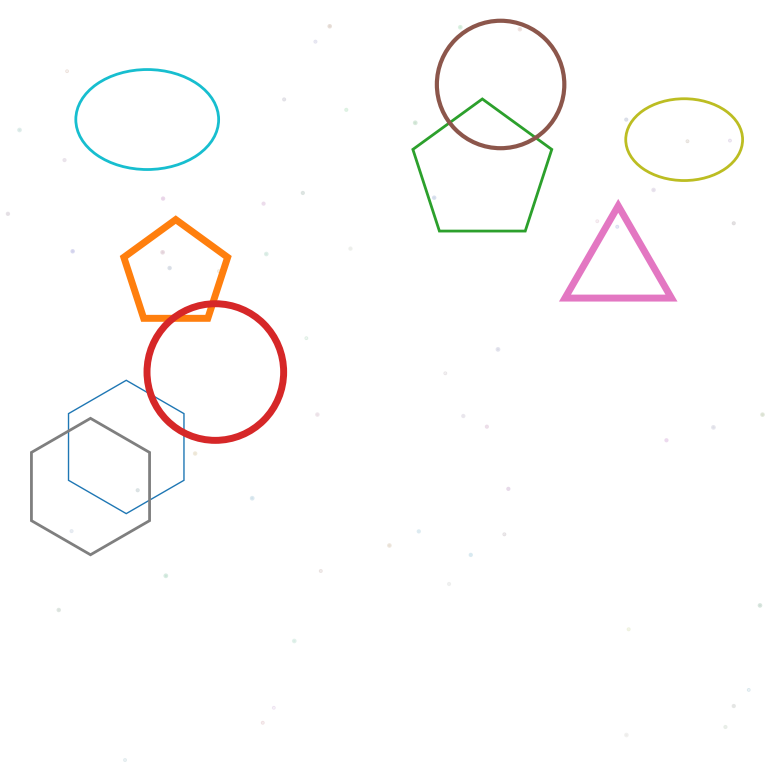[{"shape": "hexagon", "thickness": 0.5, "radius": 0.43, "center": [0.164, 0.42]}, {"shape": "pentagon", "thickness": 2.5, "radius": 0.35, "center": [0.228, 0.644]}, {"shape": "pentagon", "thickness": 1, "radius": 0.47, "center": [0.626, 0.777]}, {"shape": "circle", "thickness": 2.5, "radius": 0.44, "center": [0.28, 0.517]}, {"shape": "circle", "thickness": 1.5, "radius": 0.41, "center": [0.65, 0.89]}, {"shape": "triangle", "thickness": 2.5, "radius": 0.4, "center": [0.803, 0.653]}, {"shape": "hexagon", "thickness": 1, "radius": 0.44, "center": [0.118, 0.368]}, {"shape": "oval", "thickness": 1, "radius": 0.38, "center": [0.889, 0.819]}, {"shape": "oval", "thickness": 1, "radius": 0.46, "center": [0.191, 0.845]}]